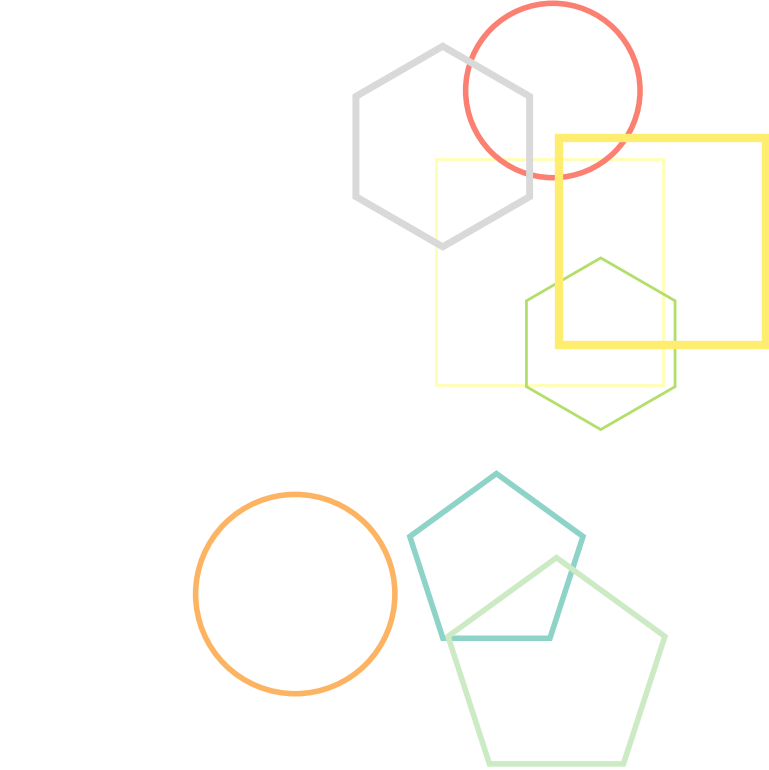[{"shape": "pentagon", "thickness": 2, "radius": 0.59, "center": [0.645, 0.267]}, {"shape": "square", "thickness": 1, "radius": 0.74, "center": [0.713, 0.647]}, {"shape": "circle", "thickness": 2, "radius": 0.57, "center": [0.718, 0.882]}, {"shape": "circle", "thickness": 2, "radius": 0.65, "center": [0.383, 0.228]}, {"shape": "hexagon", "thickness": 1, "radius": 0.56, "center": [0.78, 0.554]}, {"shape": "hexagon", "thickness": 2.5, "radius": 0.65, "center": [0.575, 0.81]}, {"shape": "pentagon", "thickness": 2, "radius": 0.74, "center": [0.723, 0.128]}, {"shape": "square", "thickness": 3, "radius": 0.67, "center": [0.86, 0.687]}]